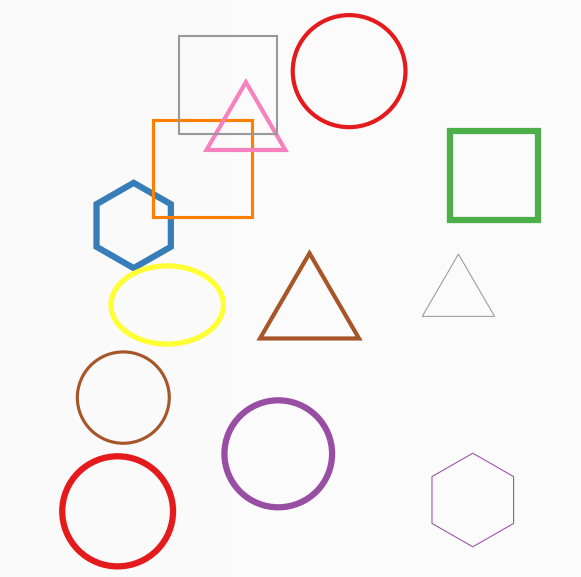[{"shape": "circle", "thickness": 3, "radius": 0.48, "center": [0.202, 0.114]}, {"shape": "circle", "thickness": 2, "radius": 0.49, "center": [0.601, 0.876]}, {"shape": "hexagon", "thickness": 3, "radius": 0.37, "center": [0.23, 0.609]}, {"shape": "square", "thickness": 3, "radius": 0.38, "center": [0.85, 0.695]}, {"shape": "hexagon", "thickness": 0.5, "radius": 0.41, "center": [0.813, 0.133]}, {"shape": "circle", "thickness": 3, "radius": 0.46, "center": [0.479, 0.213]}, {"shape": "square", "thickness": 1.5, "radius": 0.42, "center": [0.348, 0.707]}, {"shape": "oval", "thickness": 2.5, "radius": 0.48, "center": [0.288, 0.471]}, {"shape": "circle", "thickness": 1.5, "radius": 0.4, "center": [0.212, 0.311]}, {"shape": "triangle", "thickness": 2, "radius": 0.49, "center": [0.532, 0.462]}, {"shape": "triangle", "thickness": 2, "radius": 0.39, "center": [0.423, 0.779]}, {"shape": "square", "thickness": 1, "radius": 0.42, "center": [0.392, 0.852]}, {"shape": "triangle", "thickness": 0.5, "radius": 0.36, "center": [0.789, 0.487]}]